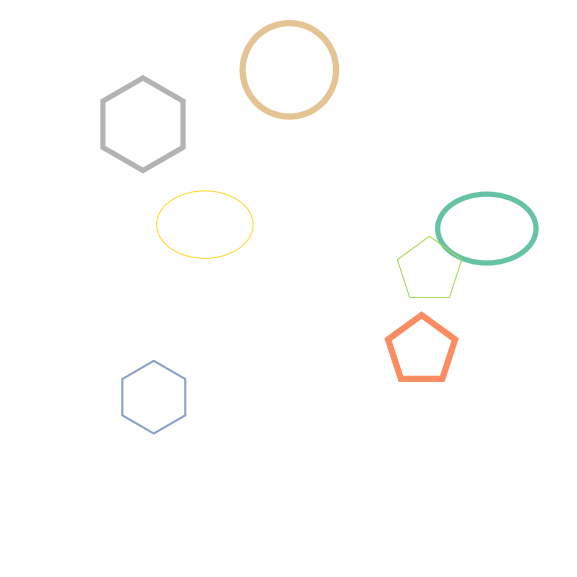[{"shape": "oval", "thickness": 2.5, "radius": 0.43, "center": [0.843, 0.603]}, {"shape": "pentagon", "thickness": 3, "radius": 0.31, "center": [0.73, 0.393]}, {"shape": "hexagon", "thickness": 1, "radius": 0.31, "center": [0.266, 0.311]}, {"shape": "pentagon", "thickness": 0.5, "radius": 0.29, "center": [0.744, 0.531]}, {"shape": "oval", "thickness": 0.5, "radius": 0.42, "center": [0.355, 0.61]}, {"shape": "circle", "thickness": 3, "radius": 0.4, "center": [0.501, 0.878]}, {"shape": "hexagon", "thickness": 2.5, "radius": 0.4, "center": [0.248, 0.784]}]